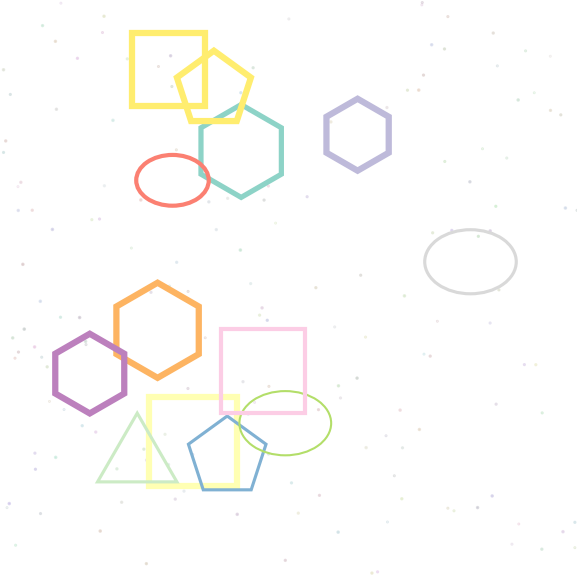[{"shape": "hexagon", "thickness": 2.5, "radius": 0.4, "center": [0.418, 0.738]}, {"shape": "square", "thickness": 3, "radius": 0.38, "center": [0.334, 0.234]}, {"shape": "hexagon", "thickness": 3, "radius": 0.31, "center": [0.619, 0.766]}, {"shape": "oval", "thickness": 2, "radius": 0.31, "center": [0.299, 0.687]}, {"shape": "pentagon", "thickness": 1.5, "radius": 0.35, "center": [0.393, 0.208]}, {"shape": "hexagon", "thickness": 3, "radius": 0.41, "center": [0.273, 0.427]}, {"shape": "oval", "thickness": 1, "radius": 0.4, "center": [0.494, 0.266]}, {"shape": "square", "thickness": 2, "radius": 0.36, "center": [0.455, 0.356]}, {"shape": "oval", "thickness": 1.5, "radius": 0.4, "center": [0.815, 0.546]}, {"shape": "hexagon", "thickness": 3, "radius": 0.34, "center": [0.155, 0.352]}, {"shape": "triangle", "thickness": 1.5, "radius": 0.4, "center": [0.238, 0.204]}, {"shape": "pentagon", "thickness": 3, "radius": 0.34, "center": [0.37, 0.844]}, {"shape": "square", "thickness": 3, "radius": 0.32, "center": [0.292, 0.878]}]